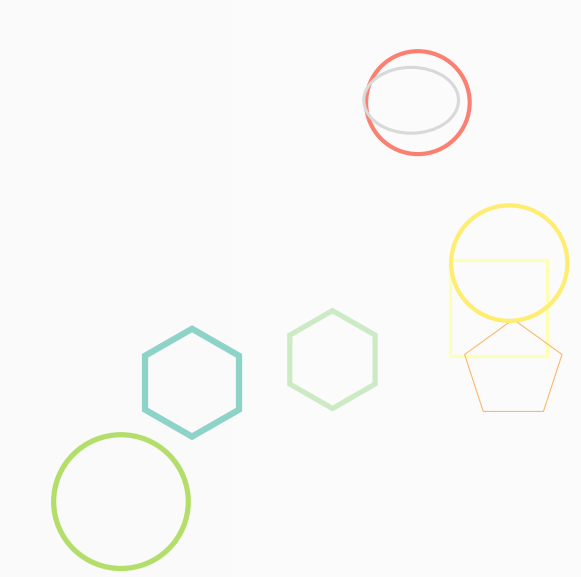[{"shape": "hexagon", "thickness": 3, "radius": 0.47, "center": [0.33, 0.336]}, {"shape": "square", "thickness": 1.5, "radius": 0.42, "center": [0.857, 0.466]}, {"shape": "circle", "thickness": 2, "radius": 0.45, "center": [0.719, 0.821]}, {"shape": "pentagon", "thickness": 0.5, "radius": 0.44, "center": [0.883, 0.358]}, {"shape": "circle", "thickness": 2.5, "radius": 0.58, "center": [0.208, 0.131]}, {"shape": "oval", "thickness": 1.5, "radius": 0.41, "center": [0.707, 0.826]}, {"shape": "hexagon", "thickness": 2.5, "radius": 0.42, "center": [0.572, 0.377]}, {"shape": "circle", "thickness": 2, "radius": 0.5, "center": [0.876, 0.544]}]